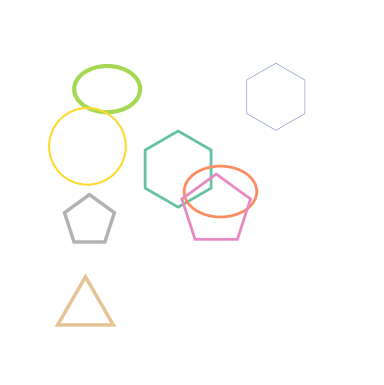[{"shape": "hexagon", "thickness": 2, "radius": 0.49, "center": [0.463, 0.561]}, {"shape": "oval", "thickness": 2, "radius": 0.47, "center": [0.573, 0.502]}, {"shape": "hexagon", "thickness": 0.5, "radius": 0.44, "center": [0.716, 0.749]}, {"shape": "pentagon", "thickness": 2, "radius": 0.47, "center": [0.562, 0.454]}, {"shape": "oval", "thickness": 3, "radius": 0.43, "center": [0.278, 0.769]}, {"shape": "circle", "thickness": 1.5, "radius": 0.5, "center": [0.227, 0.62]}, {"shape": "triangle", "thickness": 2.5, "radius": 0.42, "center": [0.222, 0.198]}, {"shape": "pentagon", "thickness": 2.5, "radius": 0.34, "center": [0.232, 0.426]}]